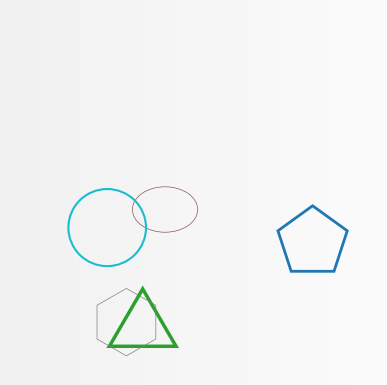[{"shape": "pentagon", "thickness": 2, "radius": 0.47, "center": [0.807, 0.371]}, {"shape": "triangle", "thickness": 2.5, "radius": 0.5, "center": [0.368, 0.15]}, {"shape": "oval", "thickness": 0.5, "radius": 0.42, "center": [0.426, 0.456]}, {"shape": "hexagon", "thickness": 0.5, "radius": 0.44, "center": [0.326, 0.163]}, {"shape": "circle", "thickness": 1.5, "radius": 0.5, "center": [0.277, 0.409]}]